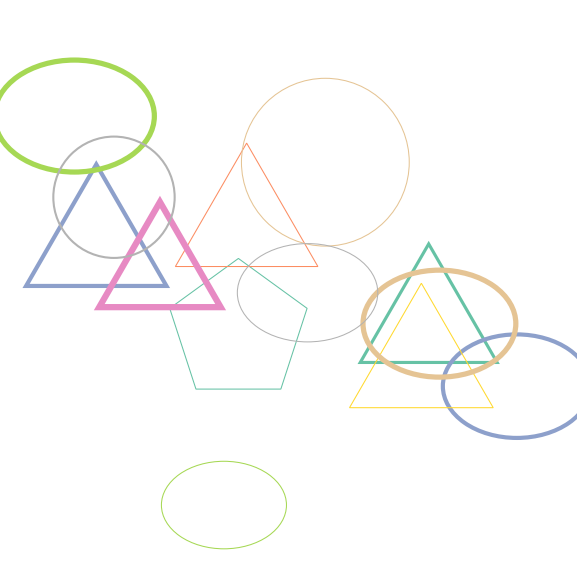[{"shape": "pentagon", "thickness": 0.5, "radius": 0.63, "center": [0.413, 0.427]}, {"shape": "triangle", "thickness": 1.5, "radius": 0.68, "center": [0.742, 0.44]}, {"shape": "triangle", "thickness": 0.5, "radius": 0.71, "center": [0.427, 0.609]}, {"shape": "oval", "thickness": 2, "radius": 0.64, "center": [0.895, 0.33]}, {"shape": "triangle", "thickness": 2, "radius": 0.7, "center": [0.167, 0.574]}, {"shape": "triangle", "thickness": 3, "radius": 0.61, "center": [0.277, 0.528]}, {"shape": "oval", "thickness": 2.5, "radius": 0.69, "center": [0.129, 0.798]}, {"shape": "oval", "thickness": 0.5, "radius": 0.54, "center": [0.388, 0.125]}, {"shape": "triangle", "thickness": 0.5, "radius": 0.72, "center": [0.73, 0.365]}, {"shape": "oval", "thickness": 2.5, "radius": 0.66, "center": [0.761, 0.439]}, {"shape": "circle", "thickness": 0.5, "radius": 0.73, "center": [0.563, 0.718]}, {"shape": "circle", "thickness": 1, "radius": 0.53, "center": [0.197, 0.658]}, {"shape": "oval", "thickness": 0.5, "radius": 0.61, "center": [0.533, 0.492]}]